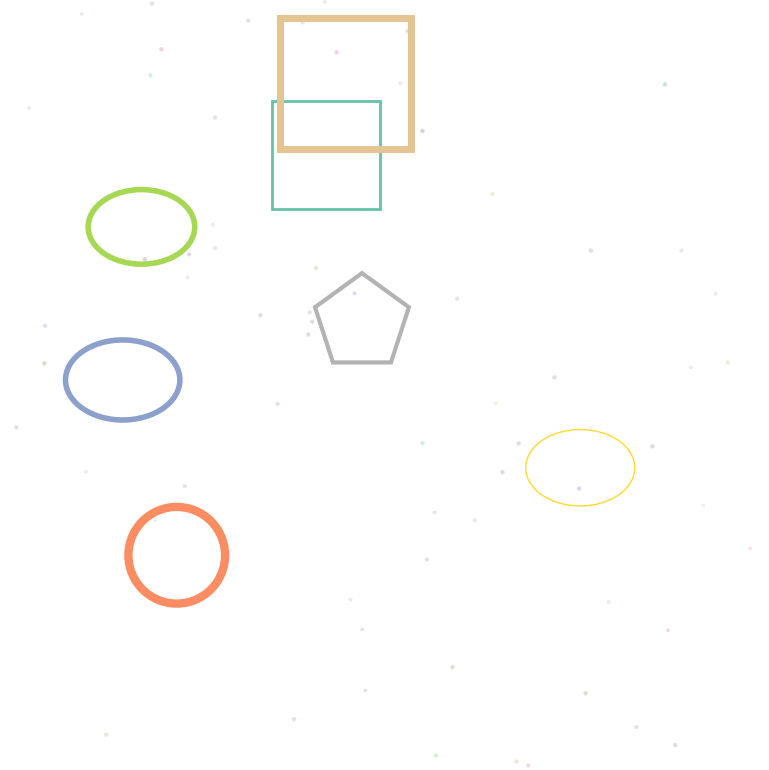[{"shape": "square", "thickness": 1, "radius": 0.35, "center": [0.423, 0.799]}, {"shape": "circle", "thickness": 3, "radius": 0.31, "center": [0.23, 0.279]}, {"shape": "oval", "thickness": 2, "radius": 0.37, "center": [0.159, 0.507]}, {"shape": "oval", "thickness": 2, "radius": 0.35, "center": [0.184, 0.705]}, {"shape": "oval", "thickness": 0.5, "radius": 0.35, "center": [0.754, 0.393]}, {"shape": "square", "thickness": 2.5, "radius": 0.43, "center": [0.448, 0.892]}, {"shape": "pentagon", "thickness": 1.5, "radius": 0.32, "center": [0.47, 0.581]}]